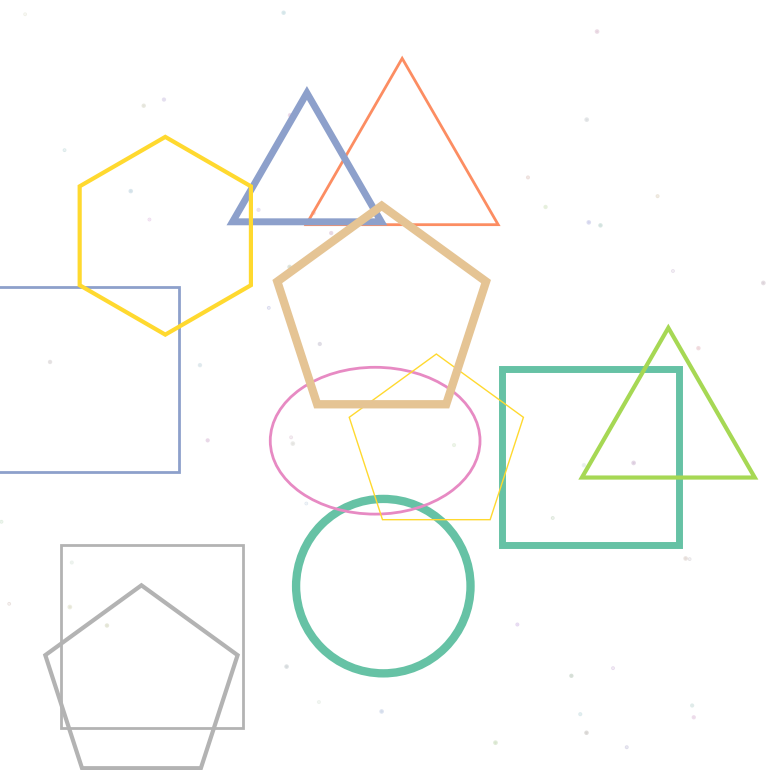[{"shape": "circle", "thickness": 3, "radius": 0.57, "center": [0.498, 0.239]}, {"shape": "square", "thickness": 2.5, "radius": 0.57, "center": [0.767, 0.407]}, {"shape": "triangle", "thickness": 1, "radius": 0.72, "center": [0.522, 0.78]}, {"shape": "square", "thickness": 1, "radius": 0.6, "center": [0.112, 0.507]}, {"shape": "triangle", "thickness": 2.5, "radius": 0.56, "center": [0.399, 0.768]}, {"shape": "oval", "thickness": 1, "radius": 0.68, "center": [0.487, 0.428]}, {"shape": "triangle", "thickness": 1.5, "radius": 0.65, "center": [0.868, 0.445]}, {"shape": "hexagon", "thickness": 1.5, "radius": 0.64, "center": [0.215, 0.694]}, {"shape": "pentagon", "thickness": 0.5, "radius": 0.59, "center": [0.567, 0.421]}, {"shape": "pentagon", "thickness": 3, "radius": 0.71, "center": [0.496, 0.59]}, {"shape": "pentagon", "thickness": 1.5, "radius": 0.66, "center": [0.184, 0.109]}, {"shape": "square", "thickness": 1, "radius": 0.59, "center": [0.197, 0.173]}]